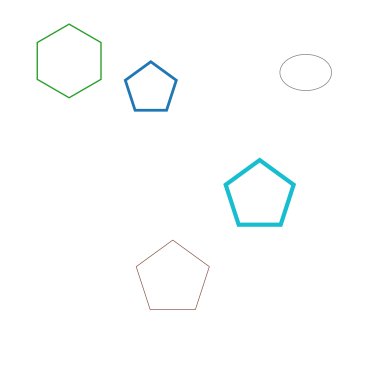[{"shape": "pentagon", "thickness": 2, "radius": 0.35, "center": [0.392, 0.77]}, {"shape": "hexagon", "thickness": 1, "radius": 0.48, "center": [0.18, 0.842]}, {"shape": "pentagon", "thickness": 0.5, "radius": 0.5, "center": [0.449, 0.277]}, {"shape": "oval", "thickness": 0.5, "radius": 0.34, "center": [0.794, 0.812]}, {"shape": "pentagon", "thickness": 3, "radius": 0.46, "center": [0.674, 0.491]}]